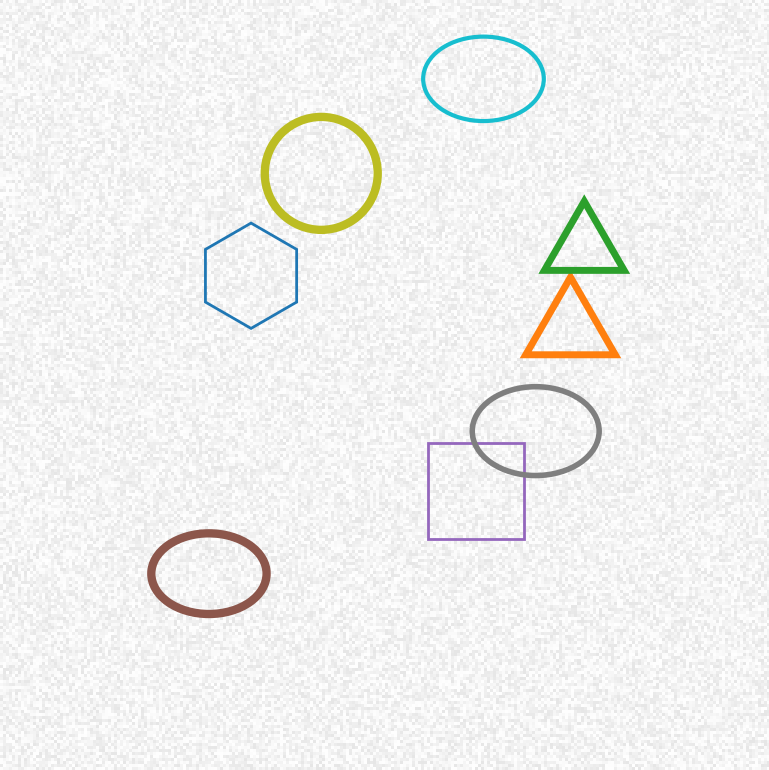[{"shape": "hexagon", "thickness": 1, "radius": 0.34, "center": [0.326, 0.642]}, {"shape": "triangle", "thickness": 2.5, "radius": 0.34, "center": [0.741, 0.573]}, {"shape": "triangle", "thickness": 2.5, "radius": 0.3, "center": [0.759, 0.679]}, {"shape": "square", "thickness": 1, "radius": 0.31, "center": [0.618, 0.362]}, {"shape": "oval", "thickness": 3, "radius": 0.37, "center": [0.271, 0.255]}, {"shape": "oval", "thickness": 2, "radius": 0.41, "center": [0.696, 0.44]}, {"shape": "circle", "thickness": 3, "radius": 0.37, "center": [0.417, 0.775]}, {"shape": "oval", "thickness": 1.5, "radius": 0.39, "center": [0.628, 0.898]}]